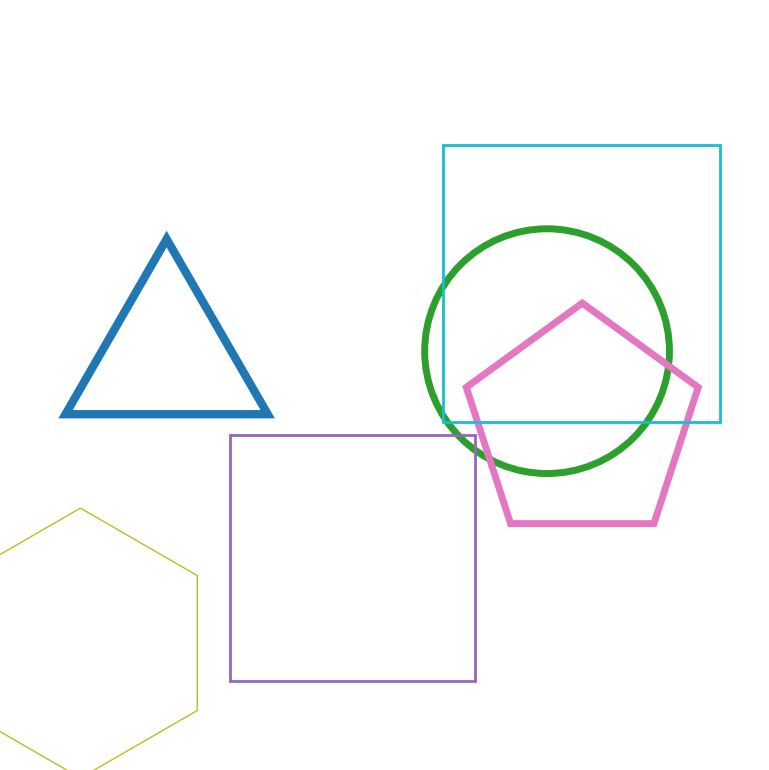[{"shape": "triangle", "thickness": 3, "radius": 0.76, "center": [0.216, 0.538]}, {"shape": "circle", "thickness": 2.5, "radius": 0.79, "center": [0.71, 0.544]}, {"shape": "square", "thickness": 1, "radius": 0.8, "center": [0.458, 0.275]}, {"shape": "pentagon", "thickness": 2.5, "radius": 0.79, "center": [0.756, 0.448]}, {"shape": "hexagon", "thickness": 0.5, "radius": 0.88, "center": [0.104, 0.165]}, {"shape": "square", "thickness": 1, "radius": 0.9, "center": [0.755, 0.632]}]